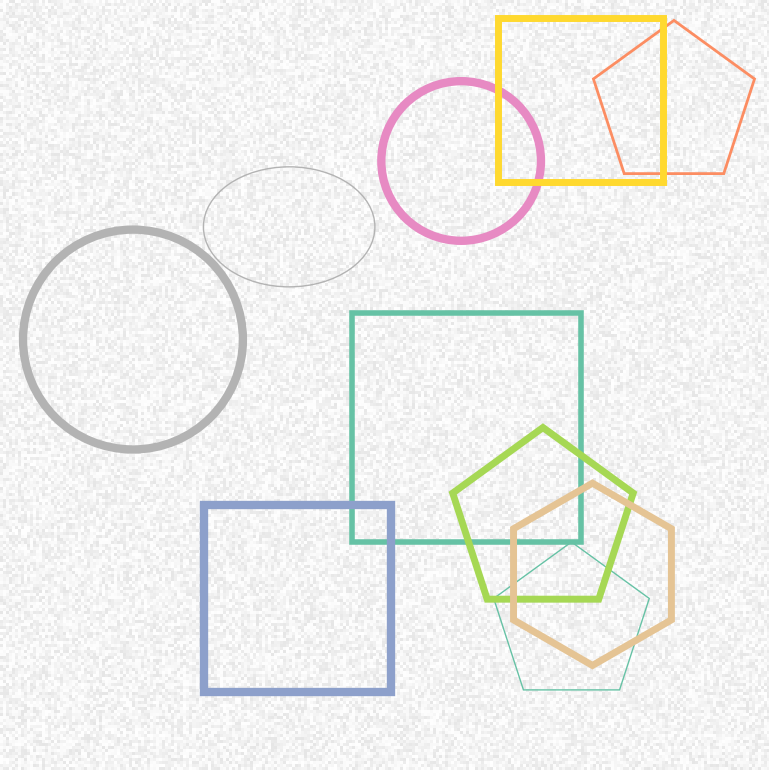[{"shape": "square", "thickness": 2, "radius": 0.74, "center": [0.606, 0.445]}, {"shape": "pentagon", "thickness": 0.5, "radius": 0.53, "center": [0.742, 0.19]}, {"shape": "pentagon", "thickness": 1, "radius": 0.55, "center": [0.875, 0.864]}, {"shape": "square", "thickness": 3, "radius": 0.61, "center": [0.387, 0.223]}, {"shape": "circle", "thickness": 3, "radius": 0.52, "center": [0.599, 0.791]}, {"shape": "pentagon", "thickness": 2.5, "radius": 0.62, "center": [0.705, 0.322]}, {"shape": "square", "thickness": 2.5, "radius": 0.53, "center": [0.754, 0.87]}, {"shape": "hexagon", "thickness": 2.5, "radius": 0.59, "center": [0.769, 0.254]}, {"shape": "circle", "thickness": 3, "radius": 0.71, "center": [0.173, 0.559]}, {"shape": "oval", "thickness": 0.5, "radius": 0.56, "center": [0.376, 0.705]}]